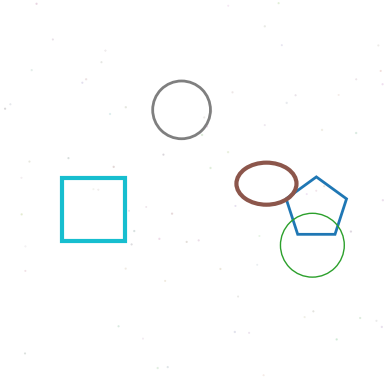[{"shape": "pentagon", "thickness": 2, "radius": 0.41, "center": [0.822, 0.458]}, {"shape": "circle", "thickness": 1, "radius": 0.41, "center": [0.811, 0.363]}, {"shape": "oval", "thickness": 3, "radius": 0.39, "center": [0.692, 0.523]}, {"shape": "circle", "thickness": 2, "radius": 0.38, "center": [0.472, 0.715]}, {"shape": "square", "thickness": 3, "radius": 0.41, "center": [0.242, 0.456]}]